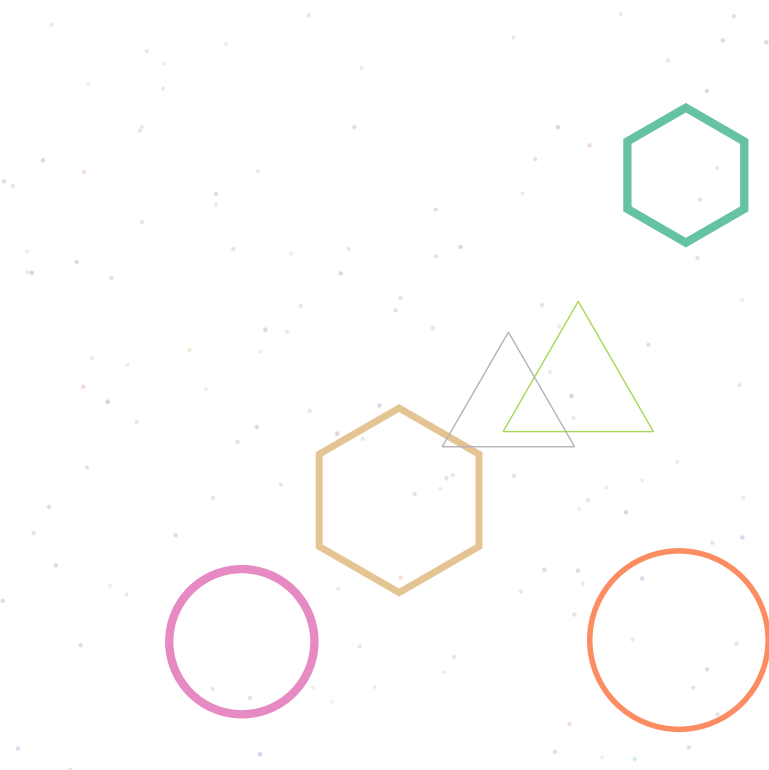[{"shape": "hexagon", "thickness": 3, "radius": 0.44, "center": [0.891, 0.772]}, {"shape": "circle", "thickness": 2, "radius": 0.58, "center": [0.882, 0.169]}, {"shape": "circle", "thickness": 3, "radius": 0.47, "center": [0.314, 0.167]}, {"shape": "triangle", "thickness": 0.5, "radius": 0.56, "center": [0.751, 0.496]}, {"shape": "hexagon", "thickness": 2.5, "radius": 0.6, "center": [0.518, 0.35]}, {"shape": "triangle", "thickness": 0.5, "radius": 0.5, "center": [0.66, 0.469]}]